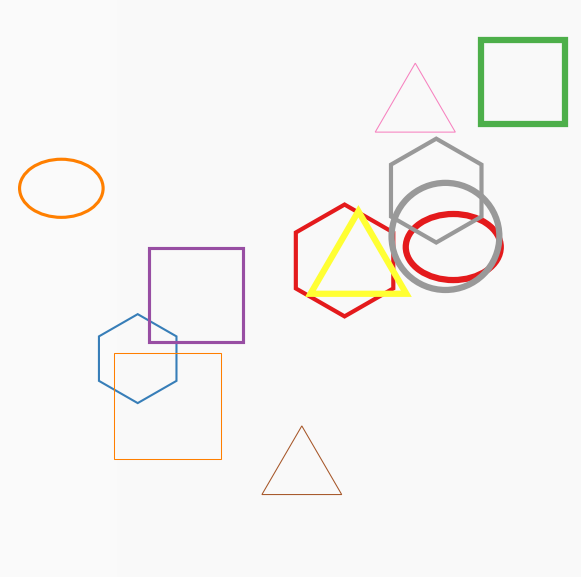[{"shape": "hexagon", "thickness": 2, "radius": 0.48, "center": [0.593, 0.548]}, {"shape": "oval", "thickness": 3, "radius": 0.41, "center": [0.78, 0.571]}, {"shape": "hexagon", "thickness": 1, "radius": 0.39, "center": [0.237, 0.378]}, {"shape": "square", "thickness": 3, "radius": 0.36, "center": [0.9, 0.858]}, {"shape": "square", "thickness": 1.5, "radius": 0.41, "center": [0.338, 0.489]}, {"shape": "oval", "thickness": 1.5, "radius": 0.36, "center": [0.106, 0.673]}, {"shape": "square", "thickness": 0.5, "radius": 0.46, "center": [0.288, 0.296]}, {"shape": "triangle", "thickness": 3, "radius": 0.48, "center": [0.617, 0.538]}, {"shape": "triangle", "thickness": 0.5, "radius": 0.4, "center": [0.519, 0.182]}, {"shape": "triangle", "thickness": 0.5, "radius": 0.4, "center": [0.714, 0.81]}, {"shape": "circle", "thickness": 3, "radius": 0.46, "center": [0.766, 0.59]}, {"shape": "hexagon", "thickness": 2, "radius": 0.45, "center": [0.751, 0.669]}]